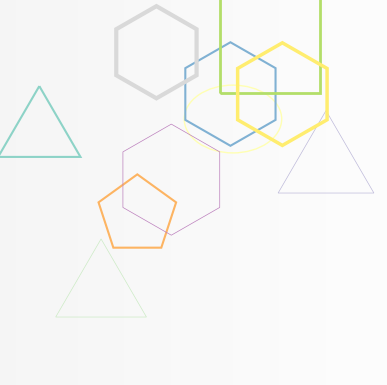[{"shape": "triangle", "thickness": 1.5, "radius": 0.61, "center": [0.101, 0.654]}, {"shape": "oval", "thickness": 1, "radius": 0.63, "center": [0.601, 0.691]}, {"shape": "triangle", "thickness": 0.5, "radius": 0.71, "center": [0.841, 0.57]}, {"shape": "hexagon", "thickness": 1.5, "radius": 0.67, "center": [0.595, 0.756]}, {"shape": "pentagon", "thickness": 1.5, "radius": 0.53, "center": [0.354, 0.442]}, {"shape": "square", "thickness": 2, "radius": 0.64, "center": [0.697, 0.887]}, {"shape": "hexagon", "thickness": 3, "radius": 0.6, "center": [0.404, 0.864]}, {"shape": "hexagon", "thickness": 0.5, "radius": 0.72, "center": [0.442, 0.533]}, {"shape": "triangle", "thickness": 0.5, "radius": 0.68, "center": [0.261, 0.244]}, {"shape": "hexagon", "thickness": 2.5, "radius": 0.67, "center": [0.729, 0.756]}]